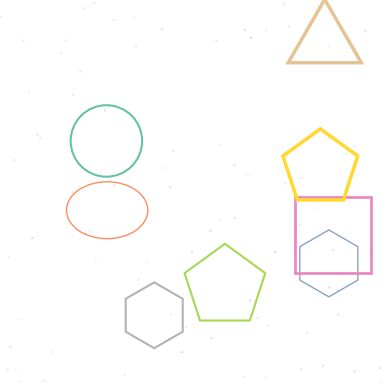[{"shape": "circle", "thickness": 1.5, "radius": 0.46, "center": [0.276, 0.634]}, {"shape": "oval", "thickness": 1, "radius": 0.53, "center": [0.278, 0.454]}, {"shape": "hexagon", "thickness": 1, "radius": 0.43, "center": [0.854, 0.316]}, {"shape": "square", "thickness": 2, "radius": 0.5, "center": [0.865, 0.389]}, {"shape": "pentagon", "thickness": 1.5, "radius": 0.55, "center": [0.584, 0.257]}, {"shape": "pentagon", "thickness": 2.5, "radius": 0.51, "center": [0.832, 0.563]}, {"shape": "triangle", "thickness": 2.5, "radius": 0.55, "center": [0.843, 0.892]}, {"shape": "hexagon", "thickness": 1.5, "radius": 0.43, "center": [0.401, 0.181]}]